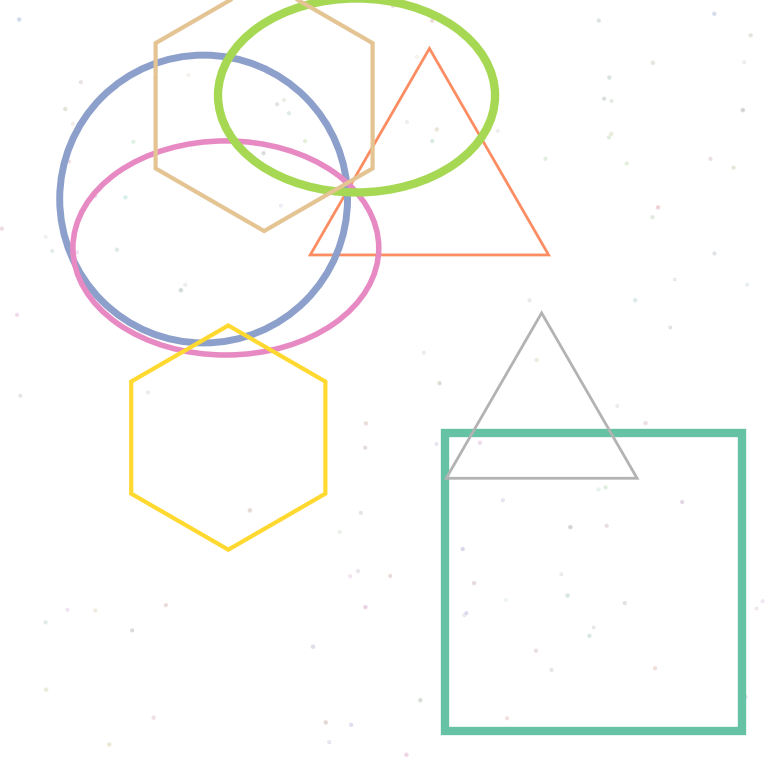[{"shape": "square", "thickness": 3, "radius": 0.97, "center": [0.771, 0.244]}, {"shape": "triangle", "thickness": 1, "radius": 0.89, "center": [0.558, 0.758]}, {"shape": "circle", "thickness": 2.5, "radius": 0.93, "center": [0.264, 0.742]}, {"shape": "oval", "thickness": 2, "radius": 0.99, "center": [0.293, 0.678]}, {"shape": "oval", "thickness": 3, "radius": 0.9, "center": [0.463, 0.876]}, {"shape": "hexagon", "thickness": 1.5, "radius": 0.73, "center": [0.296, 0.432]}, {"shape": "hexagon", "thickness": 1.5, "radius": 0.81, "center": [0.343, 0.863]}, {"shape": "triangle", "thickness": 1, "radius": 0.72, "center": [0.703, 0.45]}]